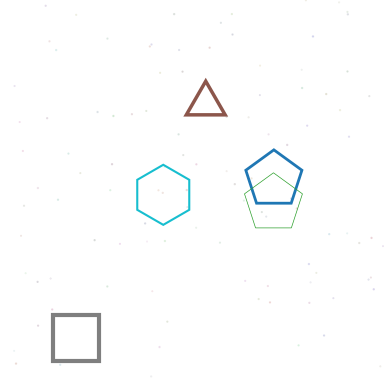[{"shape": "pentagon", "thickness": 2, "radius": 0.38, "center": [0.711, 0.534]}, {"shape": "pentagon", "thickness": 0.5, "radius": 0.4, "center": [0.71, 0.472]}, {"shape": "triangle", "thickness": 2.5, "radius": 0.29, "center": [0.534, 0.731]}, {"shape": "square", "thickness": 3, "radius": 0.29, "center": [0.197, 0.122]}, {"shape": "hexagon", "thickness": 1.5, "radius": 0.39, "center": [0.424, 0.494]}]